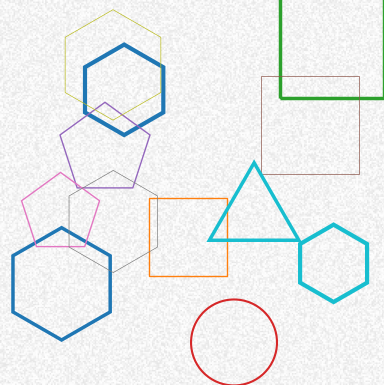[{"shape": "hexagon", "thickness": 3, "radius": 0.59, "center": [0.322, 0.767]}, {"shape": "hexagon", "thickness": 2.5, "radius": 0.73, "center": [0.16, 0.263]}, {"shape": "square", "thickness": 1, "radius": 0.51, "center": [0.488, 0.384]}, {"shape": "square", "thickness": 2.5, "radius": 0.68, "center": [0.863, 0.882]}, {"shape": "circle", "thickness": 1.5, "radius": 0.56, "center": [0.608, 0.111]}, {"shape": "pentagon", "thickness": 1, "radius": 0.61, "center": [0.273, 0.611]}, {"shape": "square", "thickness": 0.5, "radius": 0.64, "center": [0.806, 0.675]}, {"shape": "pentagon", "thickness": 1, "radius": 0.53, "center": [0.157, 0.446]}, {"shape": "hexagon", "thickness": 0.5, "radius": 0.66, "center": [0.294, 0.425]}, {"shape": "hexagon", "thickness": 0.5, "radius": 0.72, "center": [0.293, 0.831]}, {"shape": "triangle", "thickness": 2.5, "radius": 0.67, "center": [0.66, 0.443]}, {"shape": "hexagon", "thickness": 3, "radius": 0.5, "center": [0.866, 0.316]}]